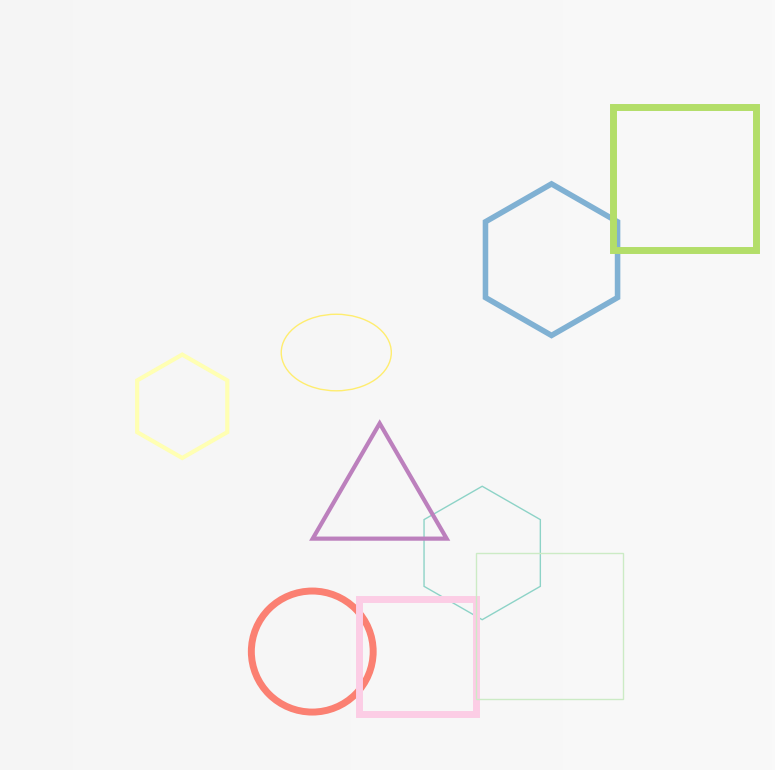[{"shape": "hexagon", "thickness": 0.5, "radius": 0.43, "center": [0.622, 0.282]}, {"shape": "hexagon", "thickness": 1.5, "radius": 0.34, "center": [0.235, 0.472]}, {"shape": "circle", "thickness": 2.5, "radius": 0.39, "center": [0.403, 0.154]}, {"shape": "hexagon", "thickness": 2, "radius": 0.49, "center": [0.712, 0.663]}, {"shape": "square", "thickness": 2.5, "radius": 0.46, "center": [0.883, 0.768]}, {"shape": "square", "thickness": 2.5, "radius": 0.38, "center": [0.539, 0.147]}, {"shape": "triangle", "thickness": 1.5, "radius": 0.5, "center": [0.49, 0.35]}, {"shape": "square", "thickness": 0.5, "radius": 0.47, "center": [0.709, 0.187]}, {"shape": "oval", "thickness": 0.5, "radius": 0.36, "center": [0.434, 0.542]}]